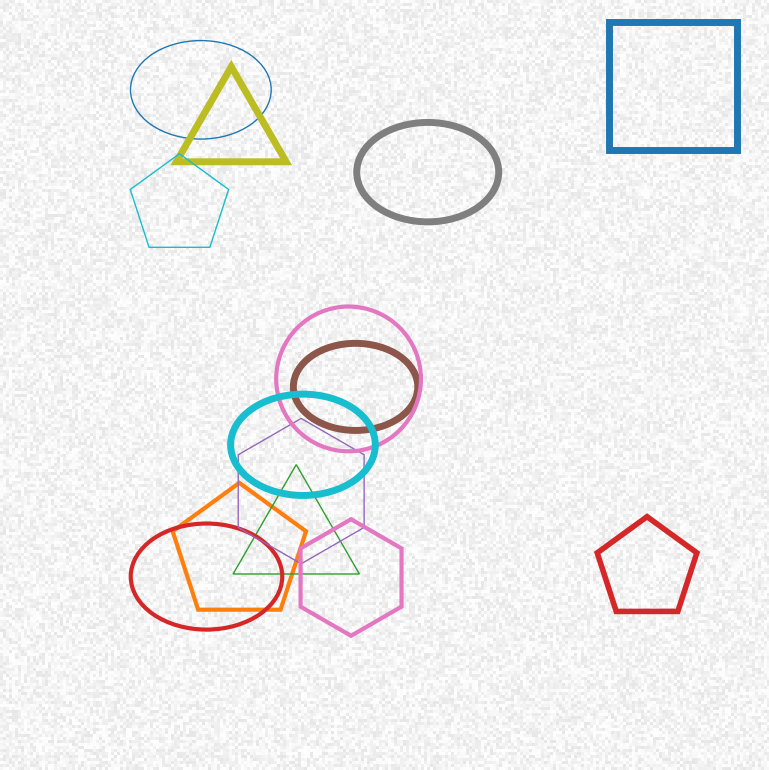[{"shape": "oval", "thickness": 0.5, "radius": 0.46, "center": [0.261, 0.883]}, {"shape": "square", "thickness": 2.5, "radius": 0.41, "center": [0.874, 0.888]}, {"shape": "pentagon", "thickness": 1.5, "radius": 0.46, "center": [0.311, 0.282]}, {"shape": "triangle", "thickness": 0.5, "radius": 0.47, "center": [0.385, 0.302]}, {"shape": "pentagon", "thickness": 2, "radius": 0.34, "center": [0.84, 0.261]}, {"shape": "oval", "thickness": 1.5, "radius": 0.49, "center": [0.268, 0.251]}, {"shape": "hexagon", "thickness": 0.5, "radius": 0.47, "center": [0.391, 0.362]}, {"shape": "oval", "thickness": 2.5, "radius": 0.4, "center": [0.462, 0.498]}, {"shape": "circle", "thickness": 1.5, "radius": 0.47, "center": [0.453, 0.508]}, {"shape": "hexagon", "thickness": 1.5, "radius": 0.38, "center": [0.456, 0.25]}, {"shape": "oval", "thickness": 2.5, "radius": 0.46, "center": [0.555, 0.776]}, {"shape": "triangle", "thickness": 2.5, "radius": 0.41, "center": [0.3, 0.831]}, {"shape": "pentagon", "thickness": 0.5, "radius": 0.34, "center": [0.233, 0.733]}, {"shape": "oval", "thickness": 2.5, "radius": 0.47, "center": [0.393, 0.422]}]